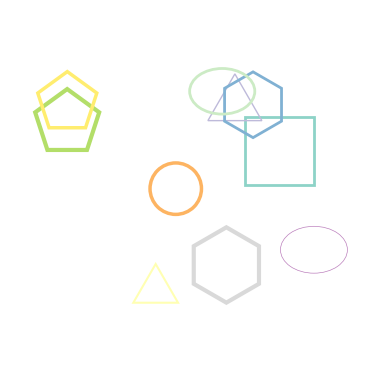[{"shape": "square", "thickness": 2, "radius": 0.44, "center": [0.726, 0.608]}, {"shape": "triangle", "thickness": 1.5, "radius": 0.34, "center": [0.404, 0.247]}, {"shape": "triangle", "thickness": 1, "radius": 0.4, "center": [0.61, 0.727]}, {"shape": "hexagon", "thickness": 2, "radius": 0.43, "center": [0.657, 0.728]}, {"shape": "circle", "thickness": 2.5, "radius": 0.33, "center": [0.456, 0.51]}, {"shape": "pentagon", "thickness": 3, "radius": 0.44, "center": [0.175, 0.681]}, {"shape": "hexagon", "thickness": 3, "radius": 0.49, "center": [0.588, 0.312]}, {"shape": "oval", "thickness": 0.5, "radius": 0.43, "center": [0.815, 0.351]}, {"shape": "oval", "thickness": 2, "radius": 0.42, "center": [0.577, 0.763]}, {"shape": "pentagon", "thickness": 2.5, "radius": 0.4, "center": [0.175, 0.733]}]